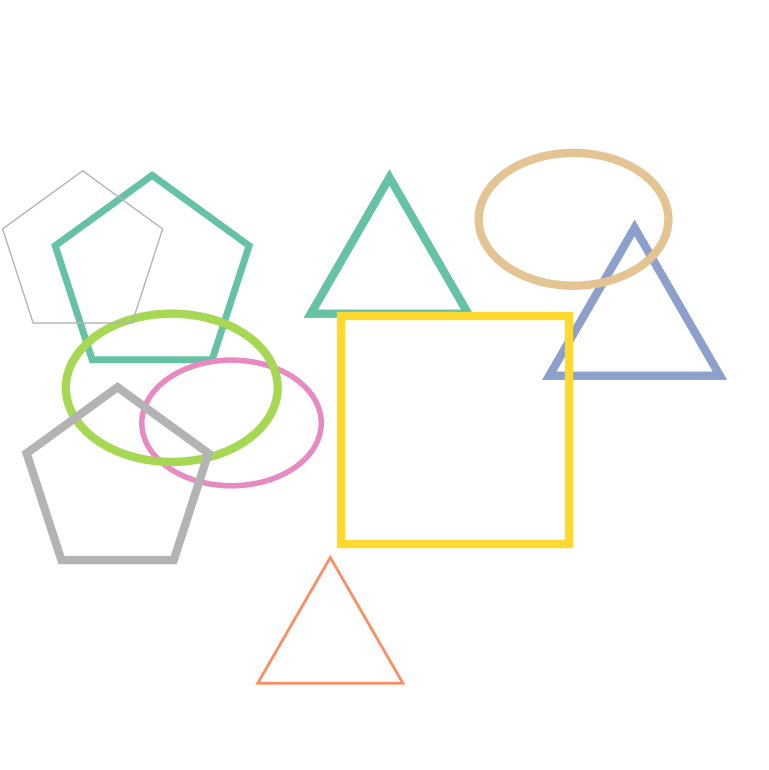[{"shape": "triangle", "thickness": 3, "radius": 0.59, "center": [0.506, 0.652]}, {"shape": "pentagon", "thickness": 2.5, "radius": 0.66, "center": [0.198, 0.64]}, {"shape": "triangle", "thickness": 1, "radius": 0.54, "center": [0.429, 0.167]}, {"shape": "triangle", "thickness": 3, "radius": 0.64, "center": [0.824, 0.576]}, {"shape": "oval", "thickness": 2, "radius": 0.58, "center": [0.301, 0.451]}, {"shape": "oval", "thickness": 3, "radius": 0.69, "center": [0.223, 0.496]}, {"shape": "square", "thickness": 3, "radius": 0.74, "center": [0.59, 0.441]}, {"shape": "oval", "thickness": 3, "radius": 0.62, "center": [0.745, 0.715]}, {"shape": "pentagon", "thickness": 3, "radius": 0.62, "center": [0.153, 0.373]}, {"shape": "pentagon", "thickness": 0.5, "radius": 0.55, "center": [0.107, 0.669]}]